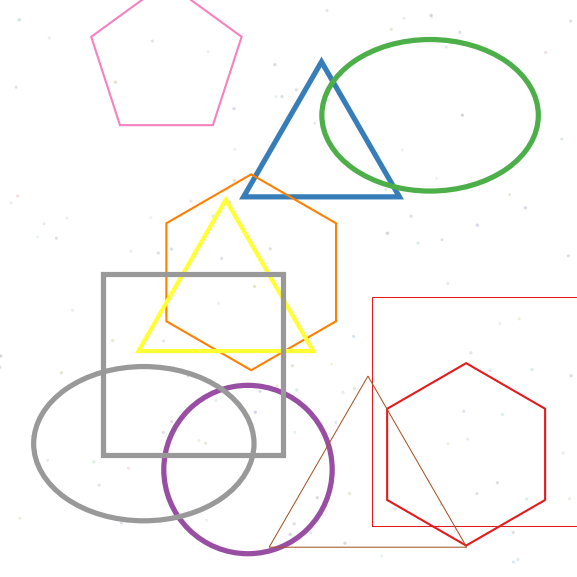[{"shape": "square", "thickness": 0.5, "radius": 0.99, "center": [0.842, 0.286]}, {"shape": "hexagon", "thickness": 1, "radius": 0.79, "center": [0.807, 0.212]}, {"shape": "triangle", "thickness": 2.5, "radius": 0.78, "center": [0.557, 0.736]}, {"shape": "oval", "thickness": 2.5, "radius": 0.94, "center": [0.745, 0.799]}, {"shape": "circle", "thickness": 2.5, "radius": 0.73, "center": [0.429, 0.186]}, {"shape": "hexagon", "thickness": 1, "radius": 0.85, "center": [0.435, 0.528]}, {"shape": "triangle", "thickness": 2, "radius": 0.87, "center": [0.391, 0.479]}, {"shape": "triangle", "thickness": 0.5, "radius": 0.99, "center": [0.637, 0.15]}, {"shape": "pentagon", "thickness": 1, "radius": 0.68, "center": [0.288, 0.893]}, {"shape": "oval", "thickness": 2.5, "radius": 0.95, "center": [0.249, 0.231]}, {"shape": "square", "thickness": 2.5, "radius": 0.78, "center": [0.334, 0.368]}]